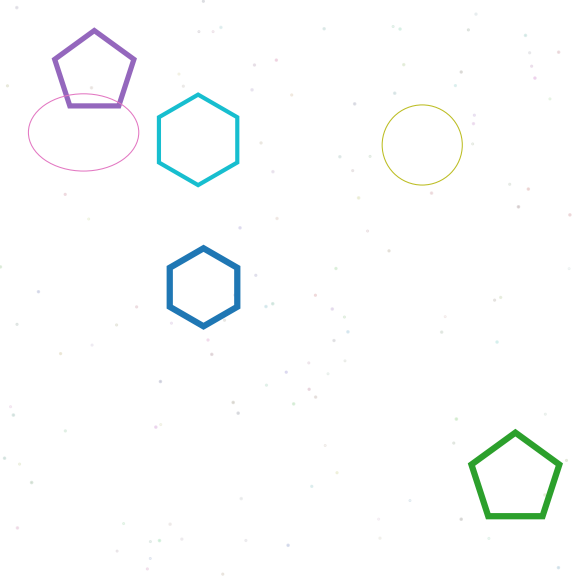[{"shape": "hexagon", "thickness": 3, "radius": 0.34, "center": [0.352, 0.502]}, {"shape": "pentagon", "thickness": 3, "radius": 0.4, "center": [0.892, 0.17]}, {"shape": "pentagon", "thickness": 2.5, "radius": 0.36, "center": [0.163, 0.874]}, {"shape": "oval", "thickness": 0.5, "radius": 0.48, "center": [0.145, 0.77]}, {"shape": "circle", "thickness": 0.5, "radius": 0.35, "center": [0.731, 0.748]}, {"shape": "hexagon", "thickness": 2, "radius": 0.39, "center": [0.343, 0.757]}]